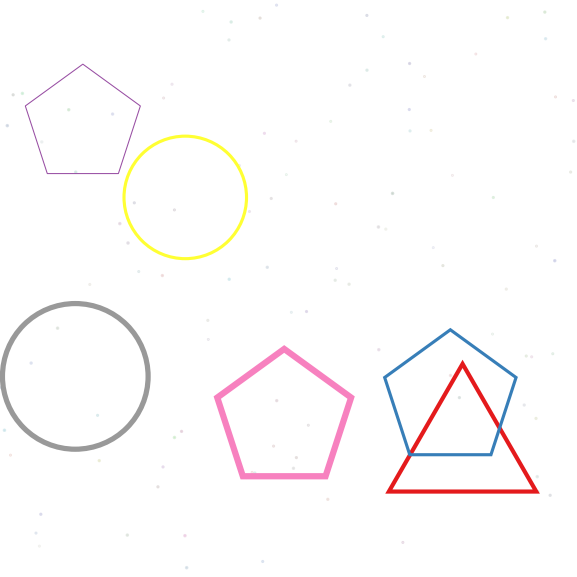[{"shape": "triangle", "thickness": 2, "radius": 0.74, "center": [0.801, 0.222]}, {"shape": "pentagon", "thickness": 1.5, "radius": 0.6, "center": [0.78, 0.308]}, {"shape": "pentagon", "thickness": 0.5, "radius": 0.52, "center": [0.143, 0.783]}, {"shape": "circle", "thickness": 1.5, "radius": 0.53, "center": [0.321, 0.657]}, {"shape": "pentagon", "thickness": 3, "radius": 0.61, "center": [0.492, 0.273]}, {"shape": "circle", "thickness": 2.5, "radius": 0.63, "center": [0.13, 0.347]}]